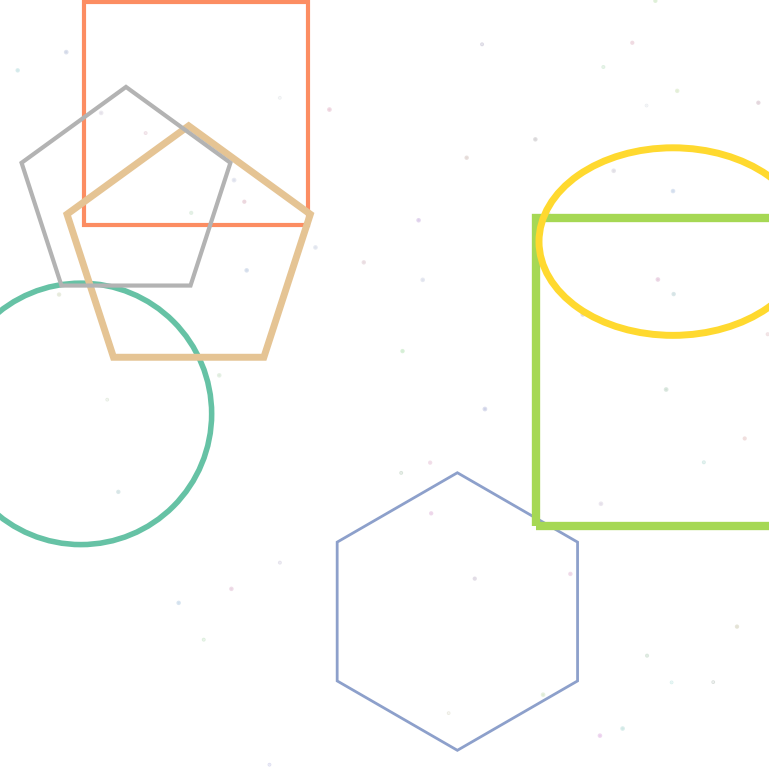[{"shape": "circle", "thickness": 2, "radius": 0.85, "center": [0.105, 0.462]}, {"shape": "square", "thickness": 1.5, "radius": 0.73, "center": [0.255, 0.852]}, {"shape": "hexagon", "thickness": 1, "radius": 0.9, "center": [0.594, 0.206]}, {"shape": "square", "thickness": 3, "radius": 1.0, "center": [0.895, 0.517]}, {"shape": "oval", "thickness": 2.5, "radius": 0.87, "center": [0.874, 0.686]}, {"shape": "pentagon", "thickness": 2.5, "radius": 0.83, "center": [0.245, 0.67]}, {"shape": "pentagon", "thickness": 1.5, "radius": 0.71, "center": [0.164, 0.745]}]